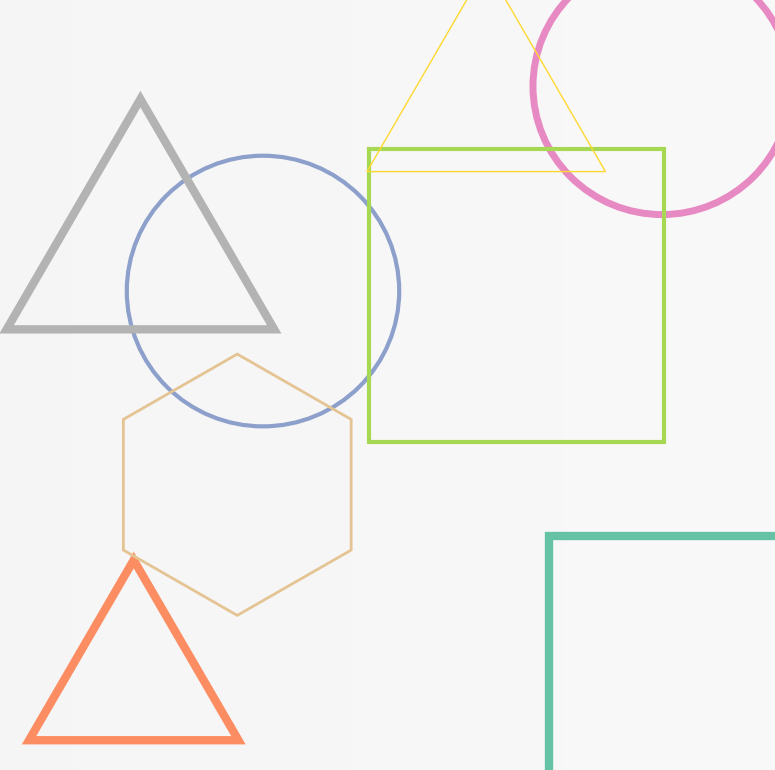[{"shape": "square", "thickness": 3, "radius": 0.83, "center": [0.875, 0.137]}, {"shape": "triangle", "thickness": 3, "radius": 0.78, "center": [0.173, 0.117]}, {"shape": "circle", "thickness": 1.5, "radius": 0.88, "center": [0.339, 0.622]}, {"shape": "circle", "thickness": 2.5, "radius": 0.83, "center": [0.854, 0.888]}, {"shape": "square", "thickness": 1.5, "radius": 0.95, "center": [0.667, 0.616]}, {"shape": "triangle", "thickness": 0.5, "radius": 0.89, "center": [0.627, 0.866]}, {"shape": "hexagon", "thickness": 1, "radius": 0.85, "center": [0.306, 0.37]}, {"shape": "triangle", "thickness": 3, "radius": 1.0, "center": [0.181, 0.672]}]